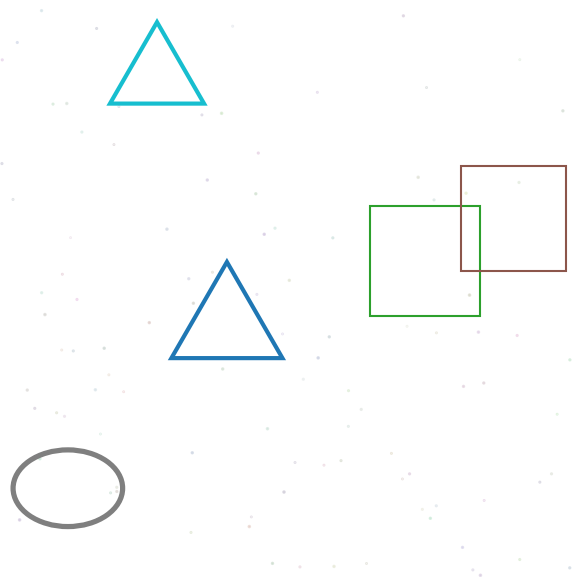[{"shape": "triangle", "thickness": 2, "radius": 0.55, "center": [0.393, 0.435]}, {"shape": "square", "thickness": 1, "radius": 0.47, "center": [0.736, 0.547]}, {"shape": "square", "thickness": 1, "radius": 0.45, "center": [0.889, 0.621]}, {"shape": "oval", "thickness": 2.5, "radius": 0.47, "center": [0.117, 0.154]}, {"shape": "triangle", "thickness": 2, "radius": 0.47, "center": [0.272, 0.867]}]